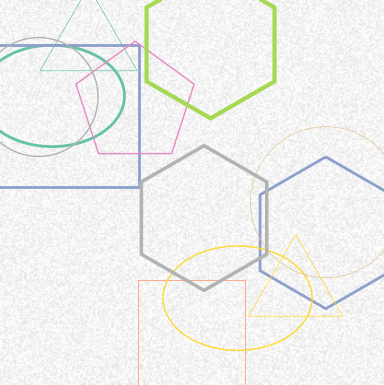[{"shape": "oval", "thickness": 2, "radius": 0.94, "center": [0.135, 0.751]}, {"shape": "triangle", "thickness": 0.5, "radius": 0.73, "center": [0.23, 0.889]}, {"shape": "square", "thickness": 0.5, "radius": 0.69, "center": [0.497, 0.135]}, {"shape": "square", "thickness": 2, "radius": 0.93, "center": [0.175, 0.699]}, {"shape": "hexagon", "thickness": 2, "radius": 0.99, "center": [0.846, 0.395]}, {"shape": "pentagon", "thickness": 1, "radius": 0.81, "center": [0.351, 0.732]}, {"shape": "hexagon", "thickness": 3, "radius": 0.96, "center": [0.547, 0.885]}, {"shape": "triangle", "thickness": 0.5, "radius": 0.71, "center": [0.768, 0.249]}, {"shape": "oval", "thickness": 1, "radius": 0.97, "center": [0.617, 0.226]}, {"shape": "circle", "thickness": 0.5, "radius": 0.98, "center": [0.847, 0.475]}, {"shape": "hexagon", "thickness": 2.5, "radius": 0.94, "center": [0.53, 0.434]}, {"shape": "circle", "thickness": 1, "radius": 0.77, "center": [0.1, 0.748]}]